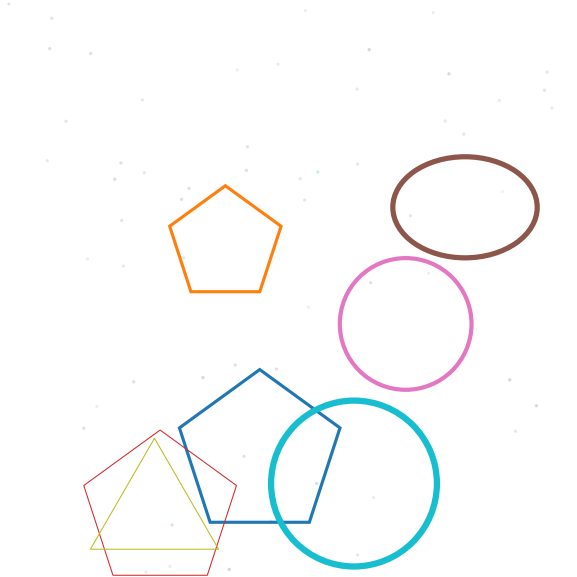[{"shape": "pentagon", "thickness": 1.5, "radius": 0.73, "center": [0.45, 0.213]}, {"shape": "pentagon", "thickness": 1.5, "radius": 0.51, "center": [0.39, 0.576]}, {"shape": "pentagon", "thickness": 0.5, "radius": 0.7, "center": [0.277, 0.115]}, {"shape": "oval", "thickness": 2.5, "radius": 0.63, "center": [0.805, 0.64]}, {"shape": "circle", "thickness": 2, "radius": 0.57, "center": [0.702, 0.438]}, {"shape": "triangle", "thickness": 0.5, "radius": 0.64, "center": [0.268, 0.112]}, {"shape": "circle", "thickness": 3, "radius": 0.72, "center": [0.613, 0.162]}]